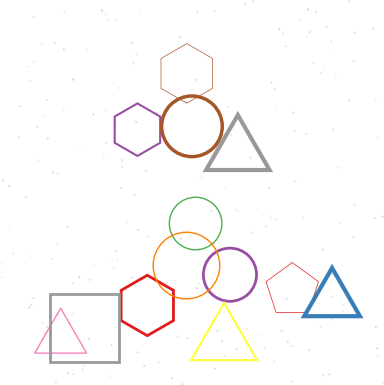[{"shape": "pentagon", "thickness": 0.5, "radius": 0.36, "center": [0.759, 0.246]}, {"shape": "hexagon", "thickness": 2, "radius": 0.39, "center": [0.383, 0.207]}, {"shape": "triangle", "thickness": 3, "radius": 0.42, "center": [0.862, 0.221]}, {"shape": "circle", "thickness": 1, "radius": 0.34, "center": [0.508, 0.419]}, {"shape": "hexagon", "thickness": 1.5, "radius": 0.34, "center": [0.357, 0.663]}, {"shape": "circle", "thickness": 2, "radius": 0.35, "center": [0.597, 0.286]}, {"shape": "circle", "thickness": 1, "radius": 0.43, "center": [0.484, 0.31]}, {"shape": "triangle", "thickness": 1.5, "radius": 0.49, "center": [0.582, 0.114]}, {"shape": "hexagon", "thickness": 0.5, "radius": 0.39, "center": [0.485, 0.809]}, {"shape": "circle", "thickness": 2.5, "radius": 0.39, "center": [0.499, 0.672]}, {"shape": "triangle", "thickness": 1, "radius": 0.39, "center": [0.158, 0.122]}, {"shape": "square", "thickness": 2, "radius": 0.45, "center": [0.22, 0.148]}, {"shape": "triangle", "thickness": 3, "radius": 0.48, "center": [0.618, 0.606]}]